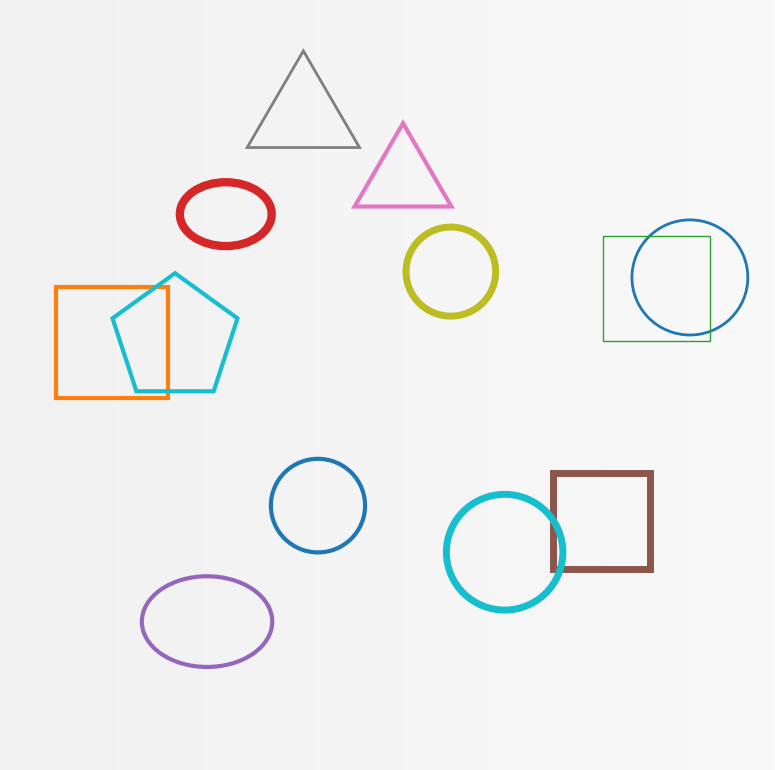[{"shape": "circle", "thickness": 1, "radius": 0.37, "center": [0.89, 0.64]}, {"shape": "circle", "thickness": 1.5, "radius": 0.3, "center": [0.41, 0.343]}, {"shape": "square", "thickness": 1.5, "radius": 0.36, "center": [0.144, 0.555]}, {"shape": "square", "thickness": 0.5, "radius": 0.34, "center": [0.847, 0.626]}, {"shape": "oval", "thickness": 3, "radius": 0.3, "center": [0.291, 0.722]}, {"shape": "oval", "thickness": 1.5, "radius": 0.42, "center": [0.267, 0.193]}, {"shape": "square", "thickness": 2.5, "radius": 0.31, "center": [0.776, 0.323]}, {"shape": "triangle", "thickness": 1.5, "radius": 0.36, "center": [0.52, 0.768]}, {"shape": "triangle", "thickness": 1, "radius": 0.42, "center": [0.391, 0.85]}, {"shape": "circle", "thickness": 2.5, "radius": 0.29, "center": [0.582, 0.647]}, {"shape": "circle", "thickness": 2.5, "radius": 0.38, "center": [0.651, 0.283]}, {"shape": "pentagon", "thickness": 1.5, "radius": 0.42, "center": [0.226, 0.56]}]